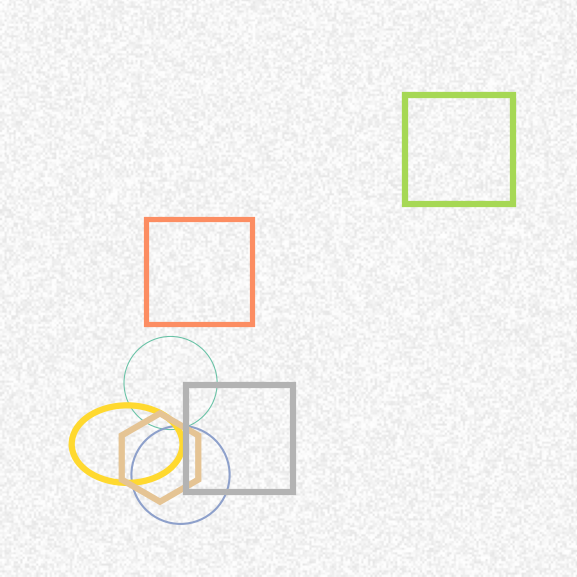[{"shape": "circle", "thickness": 0.5, "radius": 0.4, "center": [0.295, 0.336]}, {"shape": "square", "thickness": 2.5, "radius": 0.46, "center": [0.345, 0.529]}, {"shape": "circle", "thickness": 1, "radius": 0.43, "center": [0.313, 0.177]}, {"shape": "square", "thickness": 3, "radius": 0.47, "center": [0.795, 0.74]}, {"shape": "oval", "thickness": 3, "radius": 0.48, "center": [0.22, 0.23]}, {"shape": "hexagon", "thickness": 3, "radius": 0.38, "center": [0.277, 0.207]}, {"shape": "square", "thickness": 3, "radius": 0.46, "center": [0.415, 0.24]}]